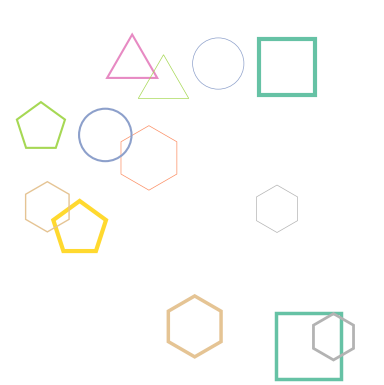[{"shape": "square", "thickness": 2.5, "radius": 0.42, "center": [0.802, 0.101]}, {"shape": "square", "thickness": 3, "radius": 0.36, "center": [0.745, 0.827]}, {"shape": "hexagon", "thickness": 0.5, "radius": 0.42, "center": [0.387, 0.59]}, {"shape": "circle", "thickness": 0.5, "radius": 0.33, "center": [0.567, 0.835]}, {"shape": "circle", "thickness": 1.5, "radius": 0.34, "center": [0.273, 0.649]}, {"shape": "triangle", "thickness": 1.5, "radius": 0.38, "center": [0.343, 0.835]}, {"shape": "pentagon", "thickness": 1.5, "radius": 0.33, "center": [0.106, 0.669]}, {"shape": "triangle", "thickness": 0.5, "radius": 0.38, "center": [0.425, 0.782]}, {"shape": "pentagon", "thickness": 3, "radius": 0.36, "center": [0.207, 0.406]}, {"shape": "hexagon", "thickness": 2.5, "radius": 0.4, "center": [0.506, 0.152]}, {"shape": "hexagon", "thickness": 1, "radius": 0.33, "center": [0.123, 0.463]}, {"shape": "hexagon", "thickness": 0.5, "radius": 0.31, "center": [0.72, 0.458]}, {"shape": "hexagon", "thickness": 2, "radius": 0.3, "center": [0.866, 0.125]}]